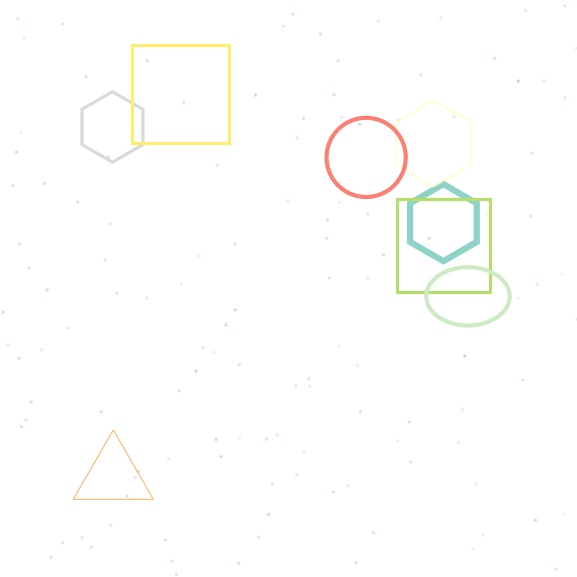[{"shape": "hexagon", "thickness": 3, "radius": 0.33, "center": [0.768, 0.614]}, {"shape": "hexagon", "thickness": 0.5, "radius": 0.37, "center": [0.751, 0.75]}, {"shape": "circle", "thickness": 2, "radius": 0.34, "center": [0.634, 0.727]}, {"shape": "triangle", "thickness": 0.5, "radius": 0.4, "center": [0.196, 0.175]}, {"shape": "square", "thickness": 1.5, "radius": 0.4, "center": [0.768, 0.574]}, {"shape": "hexagon", "thickness": 1.5, "radius": 0.31, "center": [0.195, 0.779]}, {"shape": "oval", "thickness": 2, "radius": 0.36, "center": [0.81, 0.486]}, {"shape": "square", "thickness": 1.5, "radius": 0.42, "center": [0.312, 0.836]}]